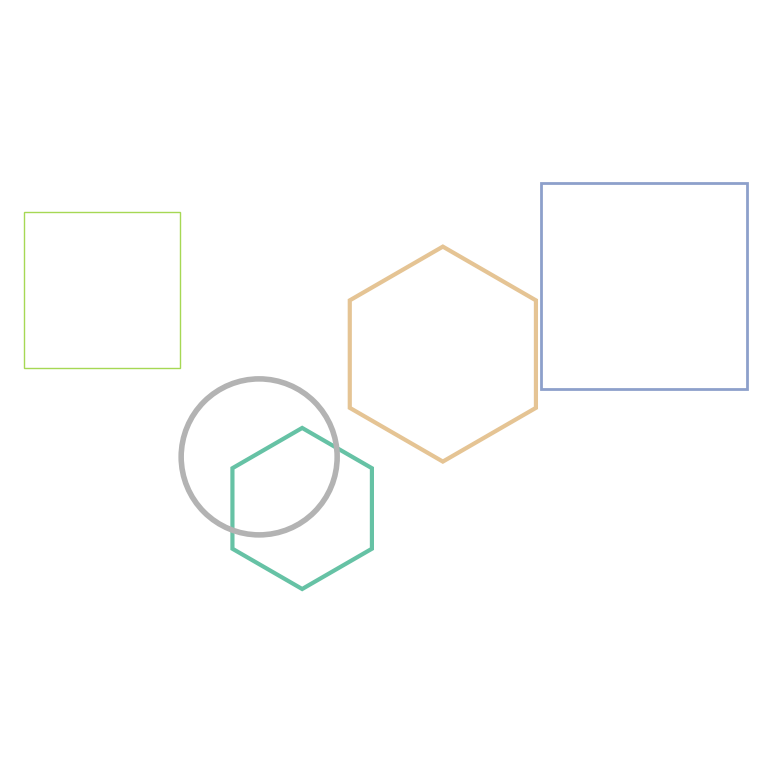[{"shape": "hexagon", "thickness": 1.5, "radius": 0.52, "center": [0.392, 0.34]}, {"shape": "square", "thickness": 1, "radius": 0.67, "center": [0.836, 0.629]}, {"shape": "square", "thickness": 0.5, "radius": 0.5, "center": [0.132, 0.624]}, {"shape": "hexagon", "thickness": 1.5, "radius": 0.7, "center": [0.575, 0.54]}, {"shape": "circle", "thickness": 2, "radius": 0.51, "center": [0.337, 0.407]}]